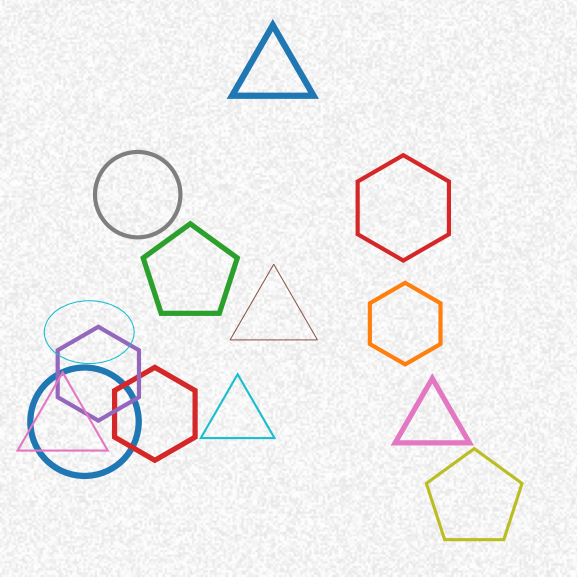[{"shape": "circle", "thickness": 3, "radius": 0.47, "center": [0.146, 0.269]}, {"shape": "triangle", "thickness": 3, "radius": 0.41, "center": [0.472, 0.874]}, {"shape": "hexagon", "thickness": 2, "radius": 0.35, "center": [0.702, 0.439]}, {"shape": "pentagon", "thickness": 2.5, "radius": 0.43, "center": [0.329, 0.526]}, {"shape": "hexagon", "thickness": 2, "radius": 0.46, "center": [0.698, 0.639]}, {"shape": "hexagon", "thickness": 2.5, "radius": 0.4, "center": [0.268, 0.283]}, {"shape": "hexagon", "thickness": 2, "radius": 0.41, "center": [0.17, 0.352]}, {"shape": "triangle", "thickness": 0.5, "radius": 0.44, "center": [0.474, 0.454]}, {"shape": "triangle", "thickness": 1, "radius": 0.45, "center": [0.109, 0.264]}, {"shape": "triangle", "thickness": 2.5, "radius": 0.37, "center": [0.749, 0.269]}, {"shape": "circle", "thickness": 2, "radius": 0.37, "center": [0.238, 0.662]}, {"shape": "pentagon", "thickness": 1.5, "radius": 0.44, "center": [0.821, 0.135]}, {"shape": "oval", "thickness": 0.5, "radius": 0.39, "center": [0.154, 0.424]}, {"shape": "triangle", "thickness": 1, "radius": 0.37, "center": [0.412, 0.277]}]